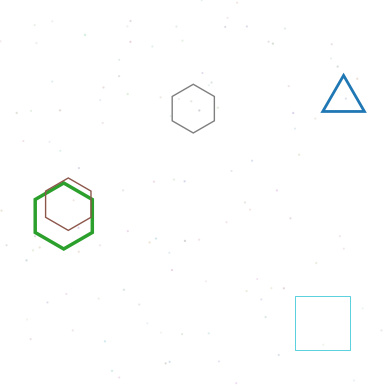[{"shape": "triangle", "thickness": 2, "radius": 0.31, "center": [0.892, 0.742]}, {"shape": "hexagon", "thickness": 2.5, "radius": 0.43, "center": [0.166, 0.439]}, {"shape": "hexagon", "thickness": 1, "radius": 0.34, "center": [0.177, 0.47]}, {"shape": "hexagon", "thickness": 1, "radius": 0.32, "center": [0.502, 0.718]}, {"shape": "square", "thickness": 0.5, "radius": 0.36, "center": [0.837, 0.161]}]